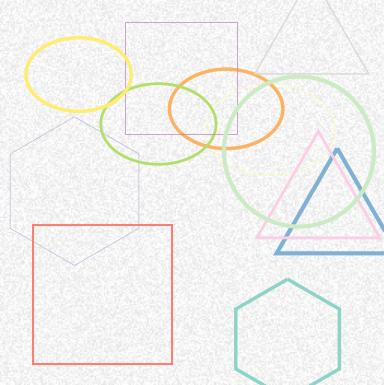[{"shape": "hexagon", "thickness": 2.5, "radius": 0.78, "center": [0.747, 0.12]}, {"shape": "oval", "thickness": 0.5, "radius": 0.85, "center": [0.702, 0.662]}, {"shape": "hexagon", "thickness": 0.5, "radius": 0.97, "center": [0.194, 0.504]}, {"shape": "square", "thickness": 1.5, "radius": 0.9, "center": [0.266, 0.236]}, {"shape": "triangle", "thickness": 3, "radius": 0.91, "center": [0.876, 0.433]}, {"shape": "oval", "thickness": 2.5, "radius": 0.74, "center": [0.587, 0.717]}, {"shape": "oval", "thickness": 2, "radius": 0.75, "center": [0.411, 0.678]}, {"shape": "triangle", "thickness": 2, "radius": 0.92, "center": [0.827, 0.474]}, {"shape": "triangle", "thickness": 1, "radius": 0.85, "center": [0.81, 0.894]}, {"shape": "square", "thickness": 0.5, "radius": 0.73, "center": [0.47, 0.798]}, {"shape": "circle", "thickness": 3, "radius": 0.97, "center": [0.777, 0.606]}, {"shape": "oval", "thickness": 2.5, "radius": 0.68, "center": [0.204, 0.807]}]